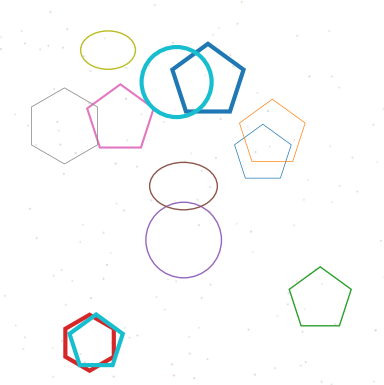[{"shape": "pentagon", "thickness": 3, "radius": 0.49, "center": [0.54, 0.789]}, {"shape": "pentagon", "thickness": 0.5, "radius": 0.39, "center": [0.683, 0.6]}, {"shape": "pentagon", "thickness": 0.5, "radius": 0.45, "center": [0.707, 0.653]}, {"shape": "pentagon", "thickness": 1, "radius": 0.42, "center": [0.832, 0.222]}, {"shape": "hexagon", "thickness": 3, "radius": 0.36, "center": [0.233, 0.11]}, {"shape": "circle", "thickness": 1, "radius": 0.49, "center": [0.477, 0.377]}, {"shape": "oval", "thickness": 1, "radius": 0.44, "center": [0.477, 0.517]}, {"shape": "pentagon", "thickness": 1.5, "radius": 0.45, "center": [0.313, 0.69]}, {"shape": "hexagon", "thickness": 0.5, "radius": 0.49, "center": [0.167, 0.673]}, {"shape": "oval", "thickness": 1, "radius": 0.36, "center": [0.281, 0.87]}, {"shape": "circle", "thickness": 3, "radius": 0.45, "center": [0.459, 0.787]}, {"shape": "pentagon", "thickness": 3, "radius": 0.36, "center": [0.25, 0.11]}]